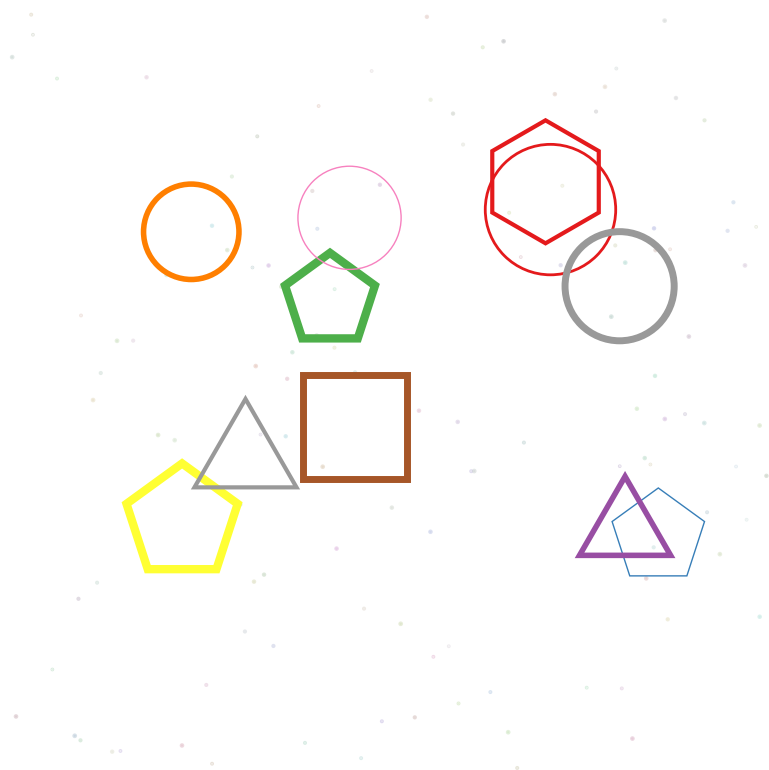[{"shape": "circle", "thickness": 1, "radius": 0.42, "center": [0.715, 0.728]}, {"shape": "hexagon", "thickness": 1.5, "radius": 0.4, "center": [0.708, 0.764]}, {"shape": "pentagon", "thickness": 0.5, "radius": 0.32, "center": [0.855, 0.303]}, {"shape": "pentagon", "thickness": 3, "radius": 0.31, "center": [0.429, 0.61]}, {"shape": "triangle", "thickness": 2, "radius": 0.34, "center": [0.812, 0.313]}, {"shape": "circle", "thickness": 2, "radius": 0.31, "center": [0.248, 0.699]}, {"shape": "pentagon", "thickness": 3, "radius": 0.38, "center": [0.236, 0.322]}, {"shape": "square", "thickness": 2.5, "radius": 0.34, "center": [0.461, 0.445]}, {"shape": "circle", "thickness": 0.5, "radius": 0.34, "center": [0.454, 0.717]}, {"shape": "triangle", "thickness": 1.5, "radius": 0.38, "center": [0.319, 0.405]}, {"shape": "circle", "thickness": 2.5, "radius": 0.35, "center": [0.805, 0.628]}]